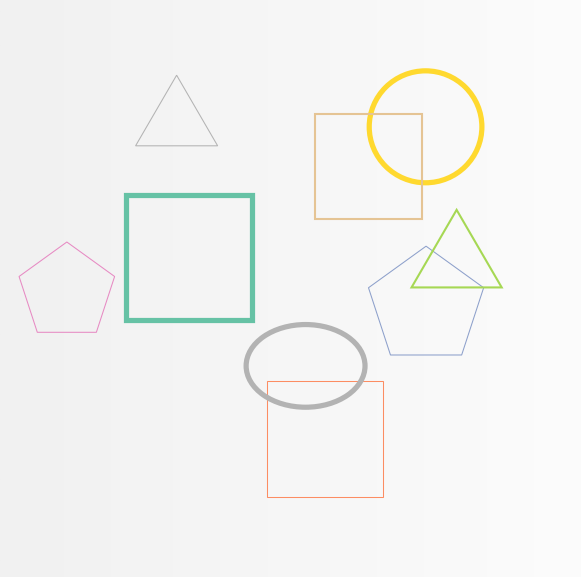[{"shape": "square", "thickness": 2.5, "radius": 0.54, "center": [0.325, 0.553]}, {"shape": "square", "thickness": 0.5, "radius": 0.5, "center": [0.559, 0.239]}, {"shape": "pentagon", "thickness": 0.5, "radius": 0.52, "center": [0.733, 0.469]}, {"shape": "pentagon", "thickness": 0.5, "radius": 0.43, "center": [0.115, 0.494]}, {"shape": "triangle", "thickness": 1, "radius": 0.45, "center": [0.786, 0.546]}, {"shape": "circle", "thickness": 2.5, "radius": 0.48, "center": [0.732, 0.78]}, {"shape": "square", "thickness": 1, "radius": 0.46, "center": [0.634, 0.711]}, {"shape": "triangle", "thickness": 0.5, "radius": 0.41, "center": [0.304, 0.787]}, {"shape": "oval", "thickness": 2.5, "radius": 0.51, "center": [0.526, 0.366]}]